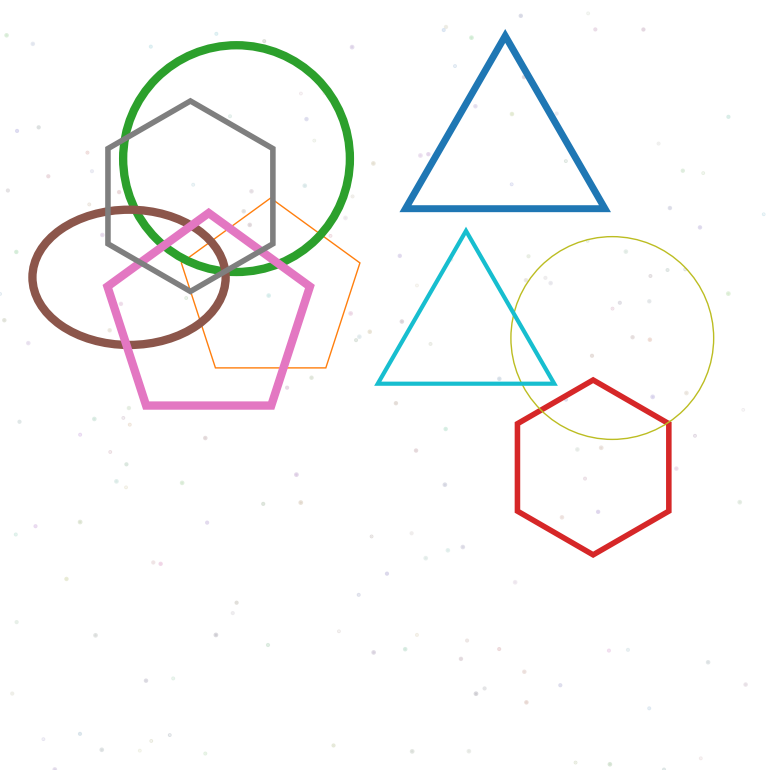[{"shape": "triangle", "thickness": 2.5, "radius": 0.75, "center": [0.656, 0.804]}, {"shape": "pentagon", "thickness": 0.5, "radius": 0.61, "center": [0.351, 0.621]}, {"shape": "circle", "thickness": 3, "radius": 0.74, "center": [0.307, 0.794]}, {"shape": "hexagon", "thickness": 2, "radius": 0.57, "center": [0.77, 0.393]}, {"shape": "oval", "thickness": 3, "radius": 0.63, "center": [0.168, 0.64]}, {"shape": "pentagon", "thickness": 3, "radius": 0.69, "center": [0.271, 0.585]}, {"shape": "hexagon", "thickness": 2, "radius": 0.62, "center": [0.247, 0.745]}, {"shape": "circle", "thickness": 0.5, "radius": 0.66, "center": [0.795, 0.561]}, {"shape": "triangle", "thickness": 1.5, "radius": 0.66, "center": [0.605, 0.568]}]